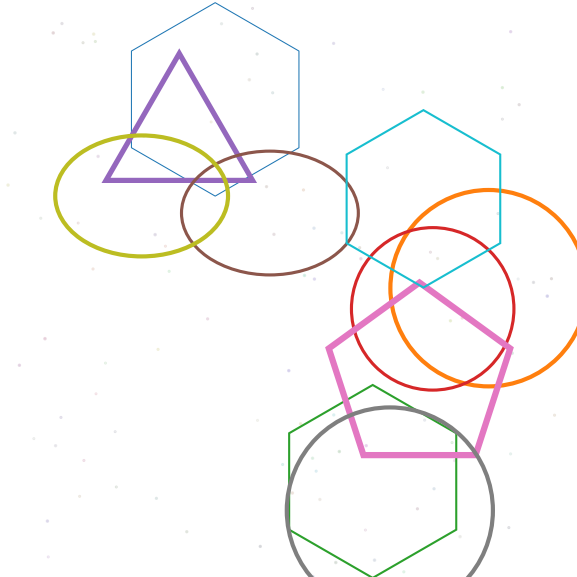[{"shape": "hexagon", "thickness": 0.5, "radius": 0.84, "center": [0.373, 0.827]}, {"shape": "circle", "thickness": 2, "radius": 0.85, "center": [0.846, 0.5]}, {"shape": "hexagon", "thickness": 1, "radius": 0.84, "center": [0.645, 0.165]}, {"shape": "circle", "thickness": 1.5, "radius": 0.7, "center": [0.749, 0.464]}, {"shape": "triangle", "thickness": 2.5, "radius": 0.73, "center": [0.31, 0.76]}, {"shape": "oval", "thickness": 1.5, "radius": 0.77, "center": [0.467, 0.63]}, {"shape": "pentagon", "thickness": 3, "radius": 0.83, "center": [0.726, 0.345]}, {"shape": "circle", "thickness": 2, "radius": 0.89, "center": [0.675, 0.115]}, {"shape": "oval", "thickness": 2, "radius": 0.75, "center": [0.245, 0.66]}, {"shape": "hexagon", "thickness": 1, "radius": 0.77, "center": [0.733, 0.655]}]